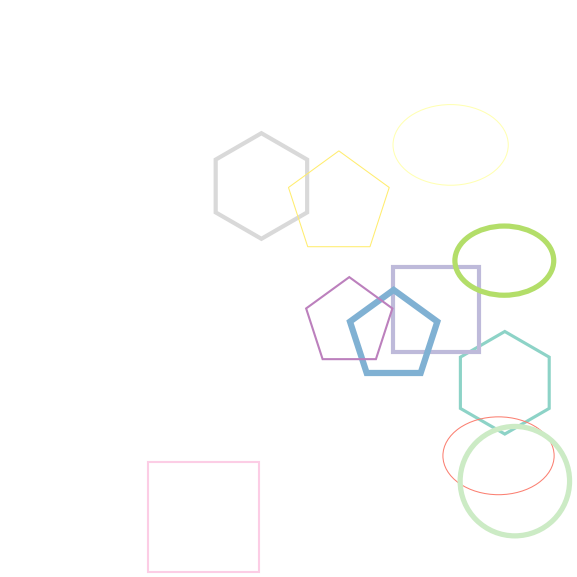[{"shape": "hexagon", "thickness": 1.5, "radius": 0.44, "center": [0.874, 0.336]}, {"shape": "oval", "thickness": 0.5, "radius": 0.5, "center": [0.78, 0.748]}, {"shape": "square", "thickness": 2, "radius": 0.37, "center": [0.755, 0.463]}, {"shape": "oval", "thickness": 0.5, "radius": 0.48, "center": [0.863, 0.21]}, {"shape": "pentagon", "thickness": 3, "radius": 0.4, "center": [0.682, 0.418]}, {"shape": "oval", "thickness": 2.5, "radius": 0.43, "center": [0.873, 0.548]}, {"shape": "square", "thickness": 1, "radius": 0.48, "center": [0.352, 0.104]}, {"shape": "hexagon", "thickness": 2, "radius": 0.46, "center": [0.453, 0.677]}, {"shape": "pentagon", "thickness": 1, "radius": 0.39, "center": [0.605, 0.441]}, {"shape": "circle", "thickness": 2.5, "radius": 0.47, "center": [0.892, 0.166]}, {"shape": "pentagon", "thickness": 0.5, "radius": 0.46, "center": [0.587, 0.646]}]